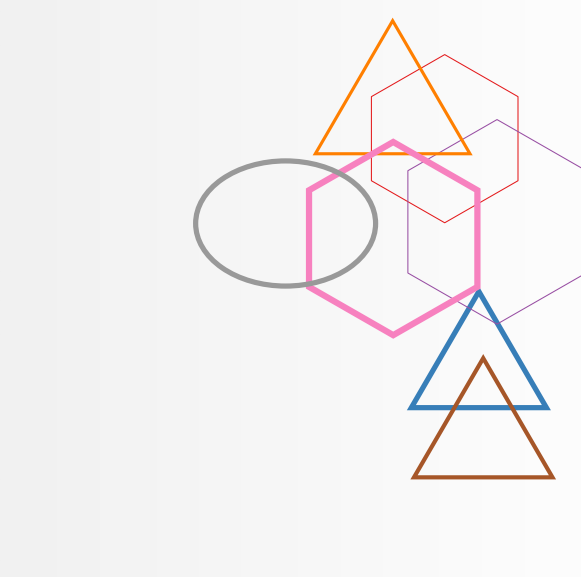[{"shape": "hexagon", "thickness": 0.5, "radius": 0.73, "center": [0.765, 0.759]}, {"shape": "triangle", "thickness": 2.5, "radius": 0.67, "center": [0.824, 0.36]}, {"shape": "hexagon", "thickness": 0.5, "radius": 0.89, "center": [0.855, 0.615]}, {"shape": "triangle", "thickness": 1.5, "radius": 0.77, "center": [0.676, 0.81]}, {"shape": "triangle", "thickness": 2, "radius": 0.69, "center": [0.831, 0.241]}, {"shape": "hexagon", "thickness": 3, "radius": 0.84, "center": [0.677, 0.586]}, {"shape": "oval", "thickness": 2.5, "radius": 0.77, "center": [0.491, 0.612]}]